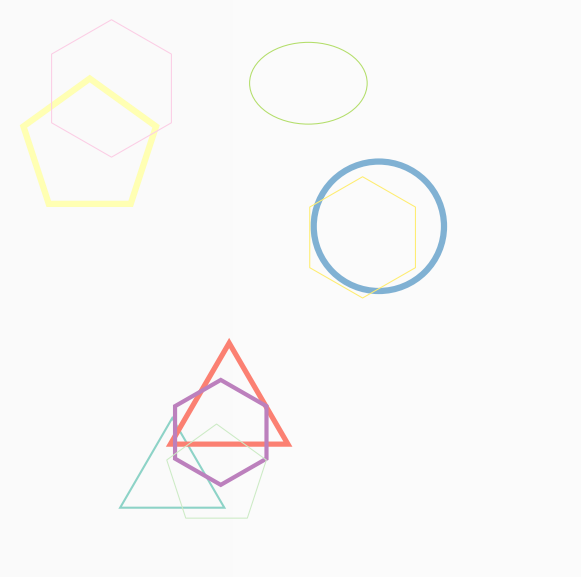[{"shape": "triangle", "thickness": 1, "radius": 0.52, "center": [0.296, 0.172]}, {"shape": "pentagon", "thickness": 3, "radius": 0.6, "center": [0.154, 0.743]}, {"shape": "triangle", "thickness": 2.5, "radius": 0.58, "center": [0.394, 0.288]}, {"shape": "circle", "thickness": 3, "radius": 0.56, "center": [0.652, 0.607]}, {"shape": "oval", "thickness": 0.5, "radius": 0.51, "center": [0.531, 0.855]}, {"shape": "hexagon", "thickness": 0.5, "radius": 0.59, "center": [0.192, 0.846]}, {"shape": "hexagon", "thickness": 2, "radius": 0.45, "center": [0.38, 0.25]}, {"shape": "pentagon", "thickness": 0.5, "radius": 0.45, "center": [0.373, 0.175]}, {"shape": "hexagon", "thickness": 0.5, "radius": 0.52, "center": [0.624, 0.588]}]